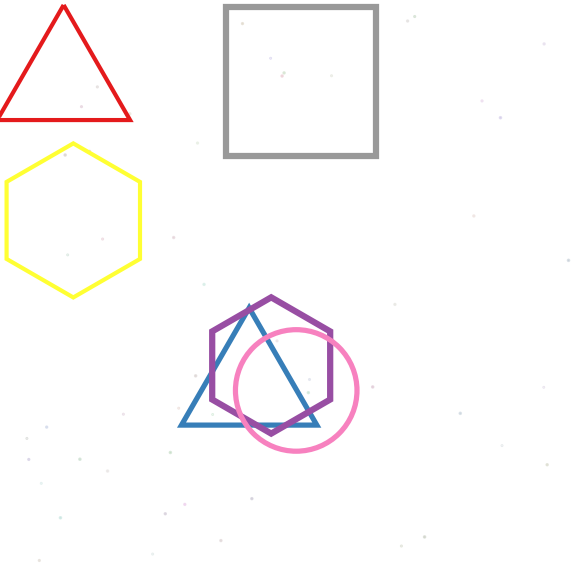[{"shape": "triangle", "thickness": 2, "radius": 0.66, "center": [0.11, 0.858]}, {"shape": "triangle", "thickness": 2.5, "radius": 0.68, "center": [0.431, 0.331]}, {"shape": "hexagon", "thickness": 3, "radius": 0.59, "center": [0.47, 0.366]}, {"shape": "hexagon", "thickness": 2, "radius": 0.67, "center": [0.127, 0.617]}, {"shape": "circle", "thickness": 2.5, "radius": 0.53, "center": [0.513, 0.323]}, {"shape": "square", "thickness": 3, "radius": 0.65, "center": [0.521, 0.858]}]